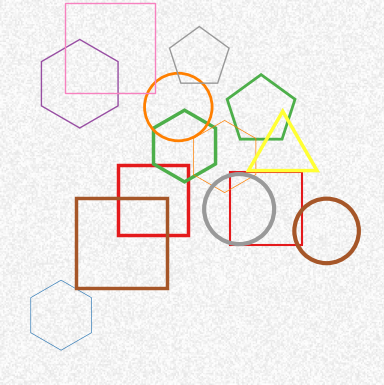[{"shape": "square", "thickness": 2.5, "radius": 0.46, "center": [0.398, 0.48]}, {"shape": "square", "thickness": 1.5, "radius": 0.47, "center": [0.691, 0.459]}, {"shape": "hexagon", "thickness": 0.5, "radius": 0.46, "center": [0.159, 0.181]}, {"shape": "hexagon", "thickness": 2.5, "radius": 0.47, "center": [0.479, 0.621]}, {"shape": "pentagon", "thickness": 2, "radius": 0.46, "center": [0.678, 0.713]}, {"shape": "hexagon", "thickness": 1, "radius": 0.57, "center": [0.207, 0.783]}, {"shape": "hexagon", "thickness": 0.5, "radius": 0.47, "center": [0.583, 0.593]}, {"shape": "circle", "thickness": 2, "radius": 0.44, "center": [0.463, 0.722]}, {"shape": "triangle", "thickness": 2.5, "radius": 0.51, "center": [0.734, 0.608]}, {"shape": "circle", "thickness": 3, "radius": 0.42, "center": [0.848, 0.4]}, {"shape": "square", "thickness": 2.5, "radius": 0.59, "center": [0.315, 0.369]}, {"shape": "square", "thickness": 1, "radius": 0.58, "center": [0.286, 0.876]}, {"shape": "circle", "thickness": 3, "radius": 0.45, "center": [0.621, 0.457]}, {"shape": "pentagon", "thickness": 1, "radius": 0.41, "center": [0.518, 0.85]}]